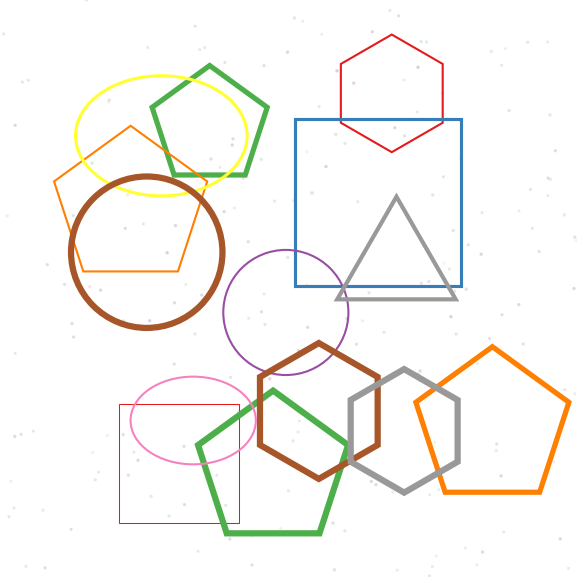[{"shape": "square", "thickness": 0.5, "radius": 0.52, "center": [0.31, 0.197]}, {"shape": "hexagon", "thickness": 1, "radius": 0.51, "center": [0.678, 0.837]}, {"shape": "square", "thickness": 1.5, "radius": 0.72, "center": [0.655, 0.649]}, {"shape": "pentagon", "thickness": 3, "radius": 0.68, "center": [0.473, 0.186]}, {"shape": "pentagon", "thickness": 2.5, "radius": 0.52, "center": [0.363, 0.781]}, {"shape": "circle", "thickness": 1, "radius": 0.54, "center": [0.495, 0.458]}, {"shape": "pentagon", "thickness": 1, "radius": 0.7, "center": [0.226, 0.642]}, {"shape": "pentagon", "thickness": 2.5, "radius": 0.7, "center": [0.853, 0.259]}, {"shape": "oval", "thickness": 1.5, "radius": 0.74, "center": [0.279, 0.764]}, {"shape": "hexagon", "thickness": 3, "radius": 0.59, "center": [0.552, 0.287]}, {"shape": "circle", "thickness": 3, "radius": 0.66, "center": [0.254, 0.562]}, {"shape": "oval", "thickness": 1, "radius": 0.54, "center": [0.335, 0.271]}, {"shape": "triangle", "thickness": 2, "radius": 0.59, "center": [0.687, 0.54]}, {"shape": "hexagon", "thickness": 3, "radius": 0.53, "center": [0.7, 0.253]}]